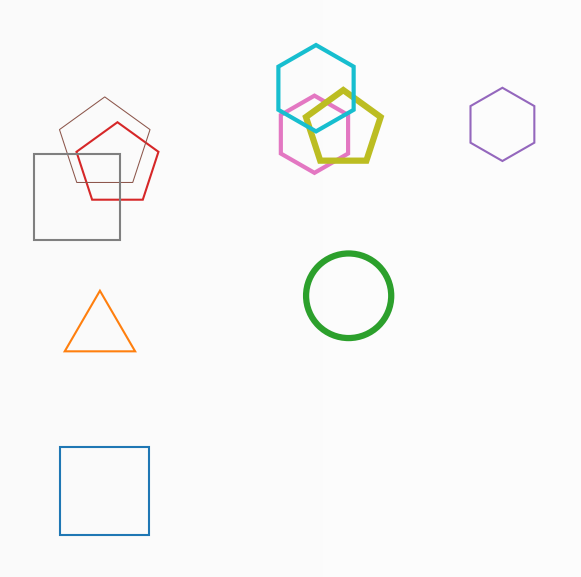[{"shape": "square", "thickness": 1, "radius": 0.38, "center": [0.179, 0.149]}, {"shape": "triangle", "thickness": 1, "radius": 0.35, "center": [0.172, 0.426]}, {"shape": "circle", "thickness": 3, "radius": 0.37, "center": [0.6, 0.487]}, {"shape": "pentagon", "thickness": 1, "radius": 0.37, "center": [0.202, 0.713]}, {"shape": "hexagon", "thickness": 1, "radius": 0.32, "center": [0.864, 0.784]}, {"shape": "pentagon", "thickness": 0.5, "radius": 0.41, "center": [0.18, 0.749]}, {"shape": "hexagon", "thickness": 2, "radius": 0.33, "center": [0.541, 0.767]}, {"shape": "square", "thickness": 1, "radius": 0.37, "center": [0.133, 0.658]}, {"shape": "pentagon", "thickness": 3, "radius": 0.34, "center": [0.591, 0.776]}, {"shape": "hexagon", "thickness": 2, "radius": 0.37, "center": [0.544, 0.846]}]